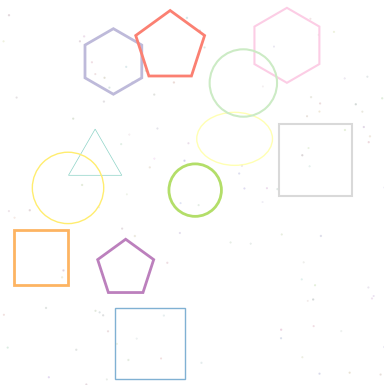[{"shape": "triangle", "thickness": 0.5, "radius": 0.4, "center": [0.247, 0.585]}, {"shape": "oval", "thickness": 1, "radius": 0.49, "center": [0.609, 0.639]}, {"shape": "hexagon", "thickness": 2, "radius": 0.43, "center": [0.295, 0.84]}, {"shape": "pentagon", "thickness": 2, "radius": 0.47, "center": [0.442, 0.879]}, {"shape": "square", "thickness": 1, "radius": 0.46, "center": [0.39, 0.108]}, {"shape": "square", "thickness": 2, "radius": 0.35, "center": [0.106, 0.331]}, {"shape": "circle", "thickness": 2, "radius": 0.34, "center": [0.507, 0.506]}, {"shape": "hexagon", "thickness": 1.5, "radius": 0.49, "center": [0.745, 0.882]}, {"shape": "square", "thickness": 1.5, "radius": 0.47, "center": [0.819, 0.584]}, {"shape": "pentagon", "thickness": 2, "radius": 0.38, "center": [0.326, 0.302]}, {"shape": "circle", "thickness": 1.5, "radius": 0.44, "center": [0.632, 0.784]}, {"shape": "circle", "thickness": 1, "radius": 0.46, "center": [0.177, 0.512]}]